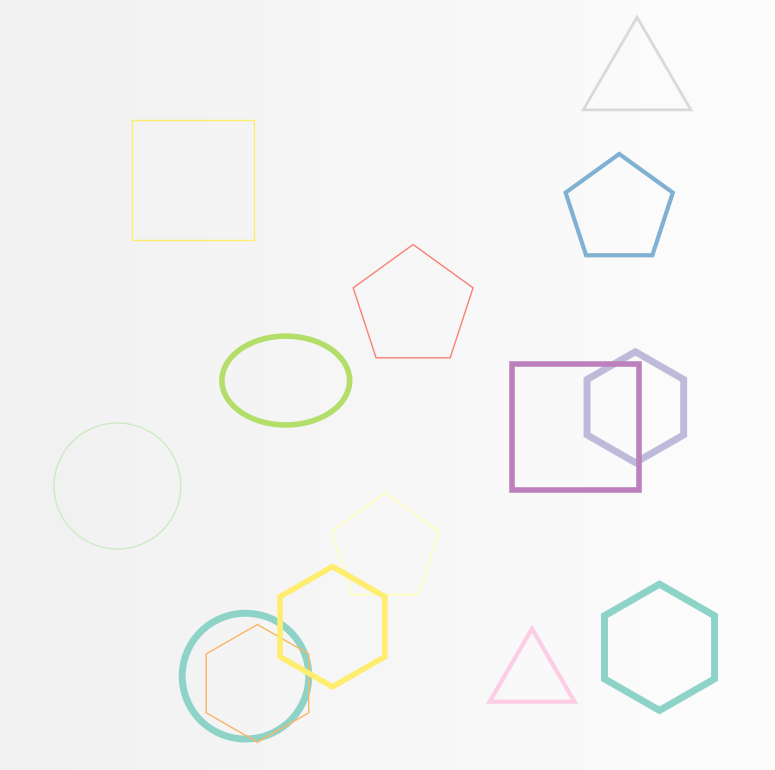[{"shape": "circle", "thickness": 2.5, "radius": 0.41, "center": [0.317, 0.122]}, {"shape": "hexagon", "thickness": 2.5, "radius": 0.41, "center": [0.851, 0.159]}, {"shape": "pentagon", "thickness": 0.5, "radius": 0.37, "center": [0.497, 0.287]}, {"shape": "hexagon", "thickness": 2.5, "radius": 0.36, "center": [0.82, 0.471]}, {"shape": "pentagon", "thickness": 0.5, "radius": 0.41, "center": [0.533, 0.601]}, {"shape": "pentagon", "thickness": 1.5, "radius": 0.36, "center": [0.799, 0.727]}, {"shape": "hexagon", "thickness": 0.5, "radius": 0.38, "center": [0.332, 0.113]}, {"shape": "oval", "thickness": 2, "radius": 0.41, "center": [0.369, 0.506]}, {"shape": "triangle", "thickness": 1.5, "radius": 0.32, "center": [0.686, 0.12]}, {"shape": "triangle", "thickness": 1, "radius": 0.4, "center": [0.822, 0.897]}, {"shape": "square", "thickness": 2, "radius": 0.41, "center": [0.742, 0.445]}, {"shape": "circle", "thickness": 0.5, "radius": 0.41, "center": [0.151, 0.369]}, {"shape": "square", "thickness": 0.5, "radius": 0.39, "center": [0.249, 0.766]}, {"shape": "hexagon", "thickness": 2, "radius": 0.39, "center": [0.429, 0.186]}]